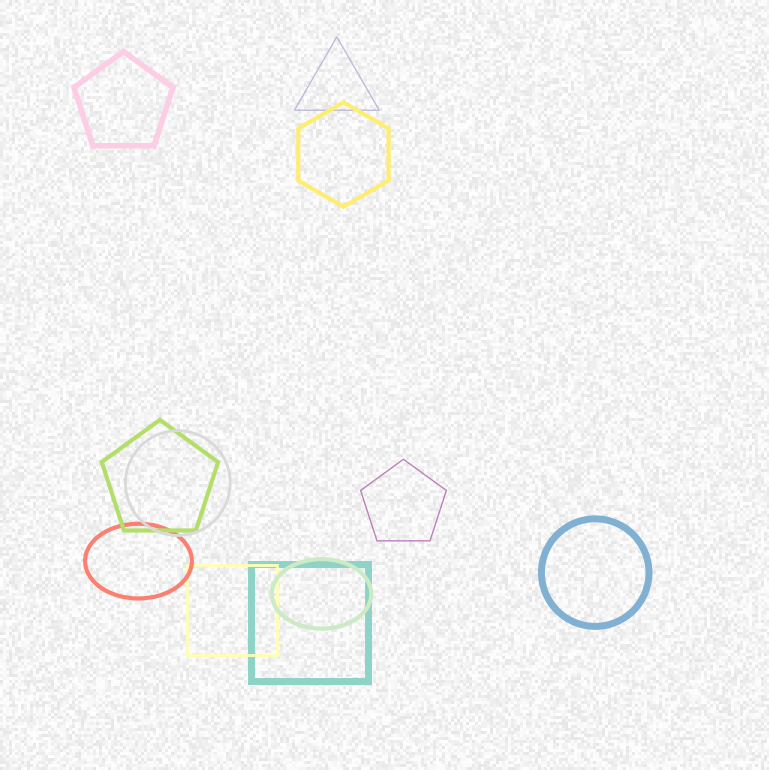[{"shape": "square", "thickness": 2.5, "radius": 0.38, "center": [0.403, 0.191]}, {"shape": "square", "thickness": 1, "radius": 0.29, "center": [0.301, 0.208]}, {"shape": "triangle", "thickness": 0.5, "radius": 0.32, "center": [0.437, 0.889]}, {"shape": "oval", "thickness": 1.5, "radius": 0.35, "center": [0.18, 0.271]}, {"shape": "circle", "thickness": 2.5, "radius": 0.35, "center": [0.773, 0.256]}, {"shape": "pentagon", "thickness": 1.5, "radius": 0.4, "center": [0.208, 0.375]}, {"shape": "pentagon", "thickness": 2, "radius": 0.34, "center": [0.16, 0.865]}, {"shape": "circle", "thickness": 1, "radius": 0.34, "center": [0.231, 0.373]}, {"shape": "pentagon", "thickness": 0.5, "radius": 0.29, "center": [0.524, 0.345]}, {"shape": "oval", "thickness": 1.5, "radius": 0.32, "center": [0.418, 0.229]}, {"shape": "hexagon", "thickness": 1.5, "radius": 0.34, "center": [0.446, 0.799]}]